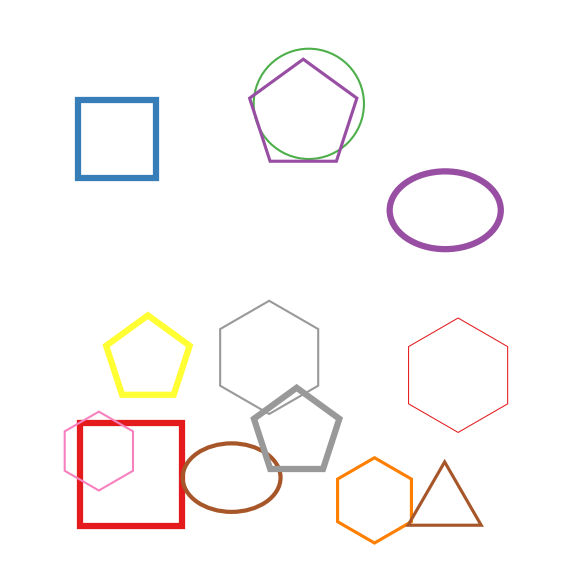[{"shape": "hexagon", "thickness": 0.5, "radius": 0.5, "center": [0.793, 0.349]}, {"shape": "square", "thickness": 3, "radius": 0.45, "center": [0.227, 0.177]}, {"shape": "square", "thickness": 3, "radius": 0.34, "center": [0.202, 0.758]}, {"shape": "circle", "thickness": 1, "radius": 0.48, "center": [0.535, 0.819]}, {"shape": "oval", "thickness": 3, "radius": 0.48, "center": [0.771, 0.635]}, {"shape": "pentagon", "thickness": 1.5, "radius": 0.49, "center": [0.525, 0.799]}, {"shape": "hexagon", "thickness": 1.5, "radius": 0.37, "center": [0.649, 0.133]}, {"shape": "pentagon", "thickness": 3, "radius": 0.38, "center": [0.256, 0.377]}, {"shape": "oval", "thickness": 2, "radius": 0.42, "center": [0.401, 0.172]}, {"shape": "triangle", "thickness": 1.5, "radius": 0.37, "center": [0.77, 0.126]}, {"shape": "hexagon", "thickness": 1, "radius": 0.34, "center": [0.171, 0.218]}, {"shape": "pentagon", "thickness": 3, "radius": 0.39, "center": [0.514, 0.25]}, {"shape": "hexagon", "thickness": 1, "radius": 0.49, "center": [0.466, 0.38]}]